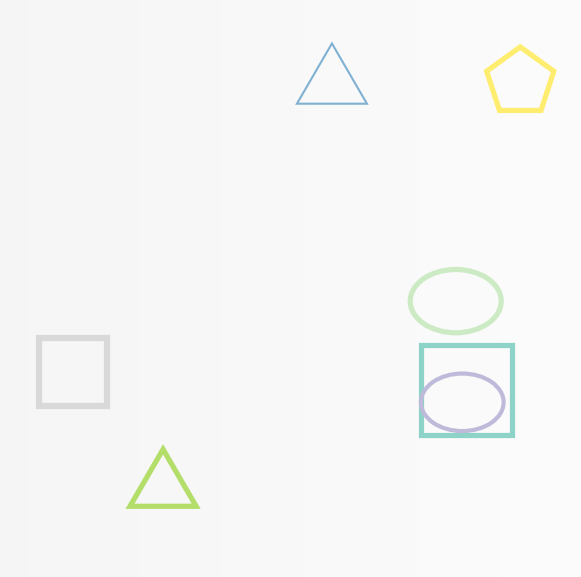[{"shape": "square", "thickness": 2.5, "radius": 0.39, "center": [0.803, 0.324]}, {"shape": "oval", "thickness": 2, "radius": 0.36, "center": [0.795, 0.303]}, {"shape": "triangle", "thickness": 1, "radius": 0.35, "center": [0.571, 0.854]}, {"shape": "triangle", "thickness": 2.5, "radius": 0.33, "center": [0.281, 0.155]}, {"shape": "square", "thickness": 3, "radius": 0.29, "center": [0.125, 0.355]}, {"shape": "oval", "thickness": 2.5, "radius": 0.39, "center": [0.784, 0.478]}, {"shape": "pentagon", "thickness": 2.5, "radius": 0.3, "center": [0.895, 0.857]}]